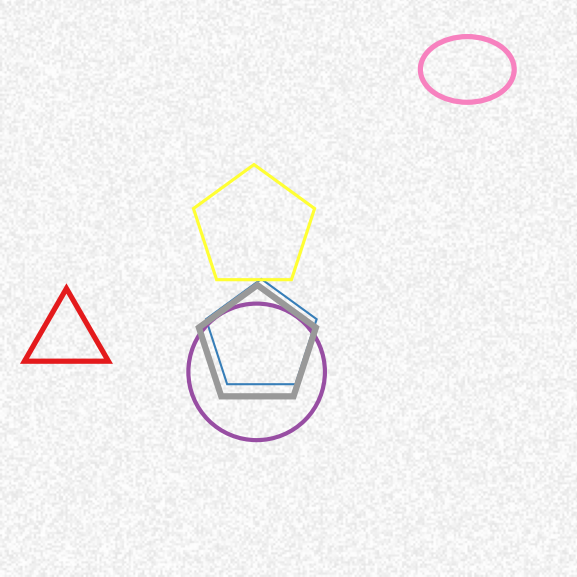[{"shape": "triangle", "thickness": 2.5, "radius": 0.42, "center": [0.115, 0.416]}, {"shape": "pentagon", "thickness": 1, "radius": 0.5, "center": [0.453, 0.415]}, {"shape": "circle", "thickness": 2, "radius": 0.59, "center": [0.444, 0.355]}, {"shape": "pentagon", "thickness": 1.5, "radius": 0.55, "center": [0.44, 0.604]}, {"shape": "oval", "thickness": 2.5, "radius": 0.41, "center": [0.809, 0.879]}, {"shape": "pentagon", "thickness": 3, "radius": 0.53, "center": [0.446, 0.399]}]